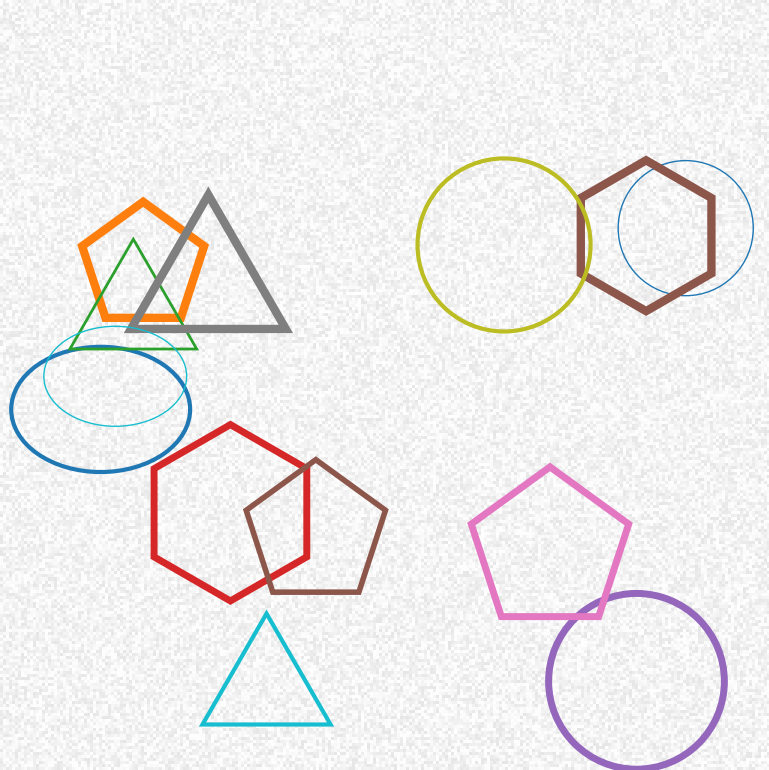[{"shape": "oval", "thickness": 1.5, "radius": 0.58, "center": [0.131, 0.468]}, {"shape": "circle", "thickness": 0.5, "radius": 0.44, "center": [0.891, 0.704]}, {"shape": "pentagon", "thickness": 3, "radius": 0.42, "center": [0.186, 0.655]}, {"shape": "triangle", "thickness": 1, "radius": 0.48, "center": [0.173, 0.594]}, {"shape": "hexagon", "thickness": 2.5, "radius": 0.57, "center": [0.299, 0.334]}, {"shape": "circle", "thickness": 2.5, "radius": 0.57, "center": [0.827, 0.115]}, {"shape": "hexagon", "thickness": 3, "radius": 0.49, "center": [0.839, 0.694]}, {"shape": "pentagon", "thickness": 2, "radius": 0.48, "center": [0.41, 0.308]}, {"shape": "pentagon", "thickness": 2.5, "radius": 0.54, "center": [0.714, 0.286]}, {"shape": "triangle", "thickness": 3, "radius": 0.58, "center": [0.271, 0.631]}, {"shape": "circle", "thickness": 1.5, "radius": 0.56, "center": [0.655, 0.682]}, {"shape": "oval", "thickness": 0.5, "radius": 0.46, "center": [0.15, 0.511]}, {"shape": "triangle", "thickness": 1.5, "radius": 0.48, "center": [0.346, 0.107]}]